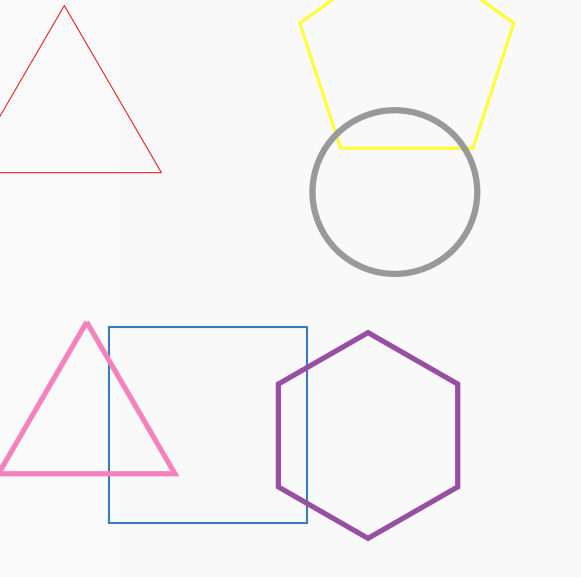[{"shape": "triangle", "thickness": 0.5, "radius": 0.96, "center": [0.111, 0.797]}, {"shape": "square", "thickness": 1, "radius": 0.85, "center": [0.358, 0.263]}, {"shape": "hexagon", "thickness": 2.5, "radius": 0.89, "center": [0.633, 0.245]}, {"shape": "pentagon", "thickness": 1.5, "radius": 0.97, "center": [0.7, 0.899]}, {"shape": "triangle", "thickness": 2.5, "radius": 0.88, "center": [0.149, 0.266]}, {"shape": "circle", "thickness": 3, "radius": 0.71, "center": [0.679, 0.667]}]